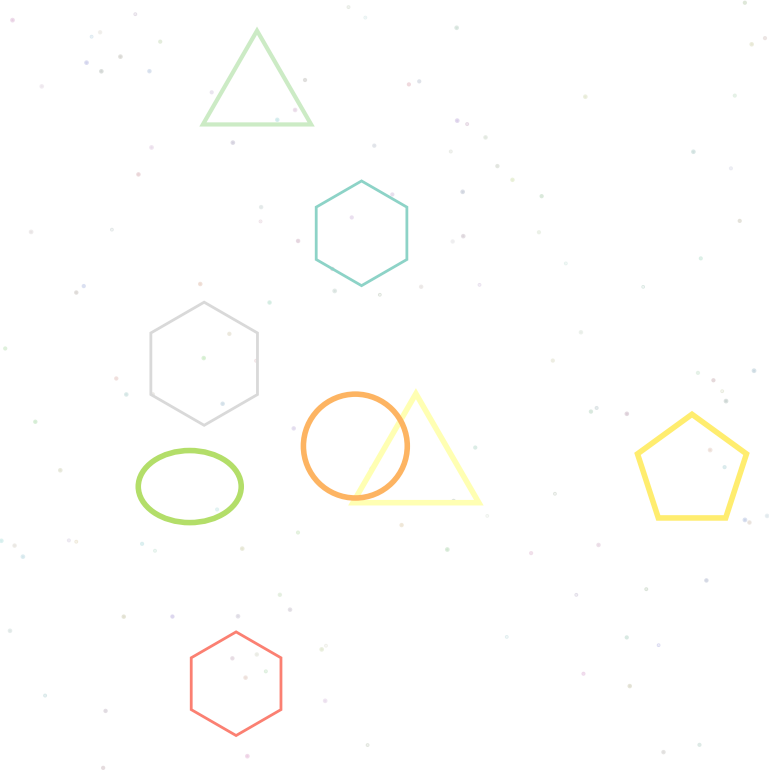[{"shape": "hexagon", "thickness": 1, "radius": 0.34, "center": [0.47, 0.697]}, {"shape": "triangle", "thickness": 2, "radius": 0.47, "center": [0.54, 0.394]}, {"shape": "hexagon", "thickness": 1, "radius": 0.34, "center": [0.307, 0.112]}, {"shape": "circle", "thickness": 2, "radius": 0.34, "center": [0.462, 0.421]}, {"shape": "oval", "thickness": 2, "radius": 0.33, "center": [0.246, 0.368]}, {"shape": "hexagon", "thickness": 1, "radius": 0.4, "center": [0.265, 0.528]}, {"shape": "triangle", "thickness": 1.5, "radius": 0.41, "center": [0.334, 0.879]}, {"shape": "pentagon", "thickness": 2, "radius": 0.37, "center": [0.899, 0.388]}]